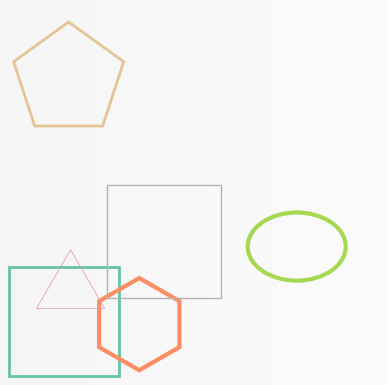[{"shape": "square", "thickness": 2, "radius": 0.71, "center": [0.165, 0.166]}, {"shape": "hexagon", "thickness": 3, "radius": 0.6, "center": [0.359, 0.158]}, {"shape": "triangle", "thickness": 0.5, "radius": 0.51, "center": [0.182, 0.25]}, {"shape": "oval", "thickness": 3, "radius": 0.63, "center": [0.766, 0.36]}, {"shape": "pentagon", "thickness": 2, "radius": 0.75, "center": [0.177, 0.794]}, {"shape": "square", "thickness": 1, "radius": 0.73, "center": [0.423, 0.372]}]